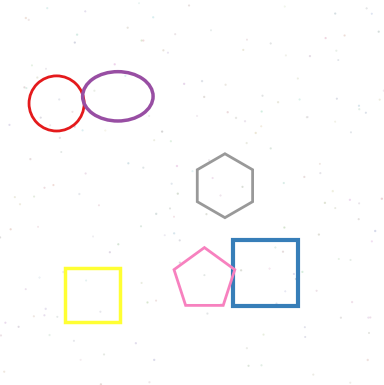[{"shape": "circle", "thickness": 2, "radius": 0.36, "center": [0.147, 0.731]}, {"shape": "square", "thickness": 3, "radius": 0.43, "center": [0.689, 0.291]}, {"shape": "oval", "thickness": 2.5, "radius": 0.46, "center": [0.306, 0.75]}, {"shape": "square", "thickness": 2.5, "radius": 0.35, "center": [0.24, 0.234]}, {"shape": "pentagon", "thickness": 2, "radius": 0.42, "center": [0.531, 0.274]}, {"shape": "hexagon", "thickness": 2, "radius": 0.41, "center": [0.584, 0.518]}]